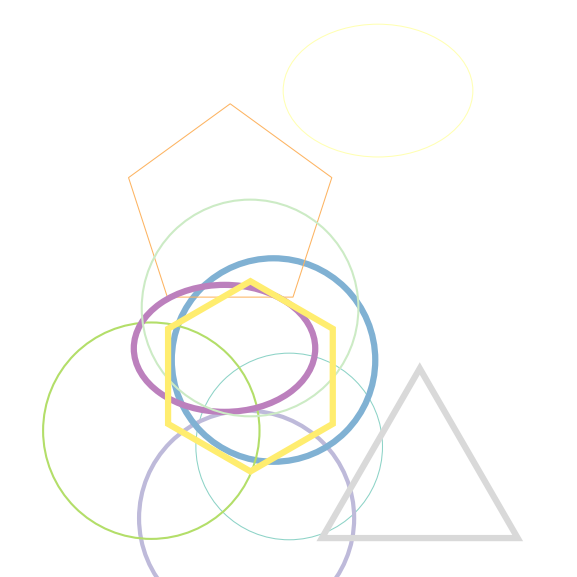[{"shape": "circle", "thickness": 0.5, "radius": 0.81, "center": [0.501, 0.226]}, {"shape": "oval", "thickness": 0.5, "radius": 0.82, "center": [0.655, 0.842]}, {"shape": "circle", "thickness": 2, "radius": 0.93, "center": [0.427, 0.102]}, {"shape": "circle", "thickness": 3, "radius": 0.88, "center": [0.474, 0.376]}, {"shape": "pentagon", "thickness": 0.5, "radius": 0.93, "center": [0.399, 0.634]}, {"shape": "circle", "thickness": 1, "radius": 0.94, "center": [0.262, 0.253]}, {"shape": "triangle", "thickness": 3, "radius": 0.98, "center": [0.727, 0.165]}, {"shape": "oval", "thickness": 3, "radius": 0.79, "center": [0.389, 0.396]}, {"shape": "circle", "thickness": 1, "radius": 0.94, "center": [0.433, 0.466]}, {"shape": "hexagon", "thickness": 3, "radius": 0.82, "center": [0.434, 0.348]}]